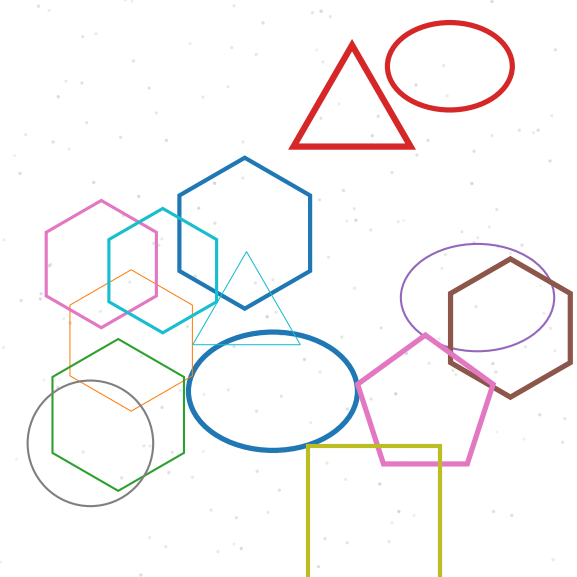[{"shape": "hexagon", "thickness": 2, "radius": 0.65, "center": [0.424, 0.595]}, {"shape": "oval", "thickness": 2.5, "radius": 0.73, "center": [0.473, 0.322]}, {"shape": "hexagon", "thickness": 0.5, "radius": 0.61, "center": [0.227, 0.41]}, {"shape": "hexagon", "thickness": 1, "radius": 0.66, "center": [0.205, 0.281]}, {"shape": "oval", "thickness": 2.5, "radius": 0.54, "center": [0.779, 0.884]}, {"shape": "triangle", "thickness": 3, "radius": 0.59, "center": [0.61, 0.804]}, {"shape": "oval", "thickness": 1, "radius": 0.66, "center": [0.827, 0.484]}, {"shape": "hexagon", "thickness": 2.5, "radius": 0.6, "center": [0.884, 0.431]}, {"shape": "hexagon", "thickness": 1.5, "radius": 0.55, "center": [0.175, 0.542]}, {"shape": "pentagon", "thickness": 2.5, "radius": 0.62, "center": [0.737, 0.296]}, {"shape": "circle", "thickness": 1, "radius": 0.54, "center": [0.157, 0.231]}, {"shape": "square", "thickness": 2, "radius": 0.57, "center": [0.648, 0.113]}, {"shape": "hexagon", "thickness": 1.5, "radius": 0.54, "center": [0.282, 0.53]}, {"shape": "triangle", "thickness": 0.5, "radius": 0.54, "center": [0.427, 0.456]}]